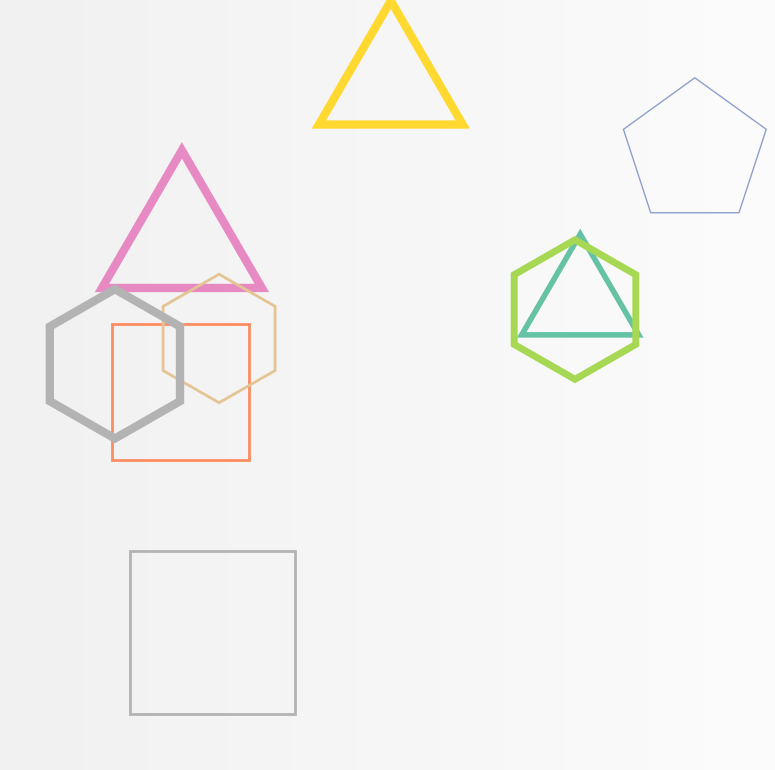[{"shape": "triangle", "thickness": 2, "radius": 0.44, "center": [0.749, 0.609]}, {"shape": "square", "thickness": 1, "radius": 0.44, "center": [0.233, 0.491]}, {"shape": "pentagon", "thickness": 0.5, "radius": 0.48, "center": [0.897, 0.802]}, {"shape": "triangle", "thickness": 3, "radius": 0.6, "center": [0.235, 0.686]}, {"shape": "hexagon", "thickness": 2.5, "radius": 0.45, "center": [0.742, 0.598]}, {"shape": "triangle", "thickness": 3, "radius": 0.54, "center": [0.504, 0.892]}, {"shape": "hexagon", "thickness": 1, "radius": 0.42, "center": [0.283, 0.56]}, {"shape": "hexagon", "thickness": 3, "radius": 0.48, "center": [0.148, 0.527]}, {"shape": "square", "thickness": 1, "radius": 0.53, "center": [0.274, 0.179]}]